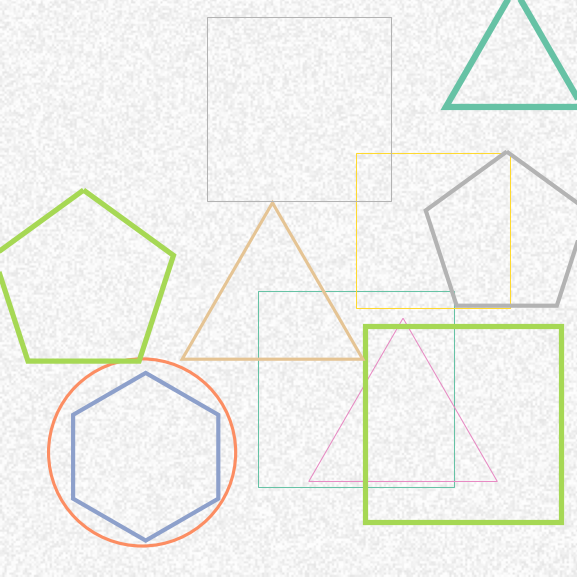[{"shape": "square", "thickness": 0.5, "radius": 0.85, "center": [0.616, 0.326]}, {"shape": "triangle", "thickness": 3, "radius": 0.68, "center": [0.89, 0.882]}, {"shape": "circle", "thickness": 1.5, "radius": 0.81, "center": [0.246, 0.216]}, {"shape": "hexagon", "thickness": 2, "radius": 0.73, "center": [0.252, 0.208]}, {"shape": "triangle", "thickness": 0.5, "radius": 0.94, "center": [0.698, 0.26]}, {"shape": "pentagon", "thickness": 2.5, "radius": 0.82, "center": [0.145, 0.506]}, {"shape": "square", "thickness": 2.5, "radius": 0.85, "center": [0.801, 0.265]}, {"shape": "square", "thickness": 0.5, "radius": 0.67, "center": [0.75, 0.6]}, {"shape": "triangle", "thickness": 1.5, "radius": 0.9, "center": [0.472, 0.467]}, {"shape": "pentagon", "thickness": 2, "radius": 0.74, "center": [0.877, 0.589]}, {"shape": "square", "thickness": 0.5, "radius": 0.8, "center": [0.518, 0.81]}]